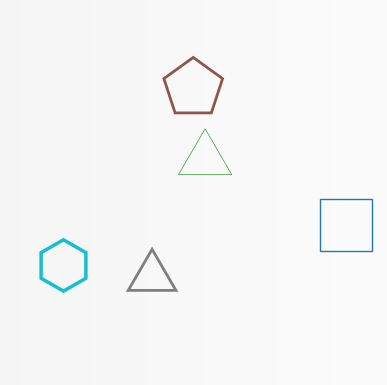[{"shape": "square", "thickness": 1, "radius": 0.34, "center": [0.892, 0.416]}, {"shape": "triangle", "thickness": 0.5, "radius": 0.4, "center": [0.529, 0.586]}, {"shape": "pentagon", "thickness": 2, "radius": 0.4, "center": [0.499, 0.771]}, {"shape": "triangle", "thickness": 2, "radius": 0.36, "center": [0.392, 0.281]}, {"shape": "hexagon", "thickness": 2.5, "radius": 0.33, "center": [0.164, 0.311]}]